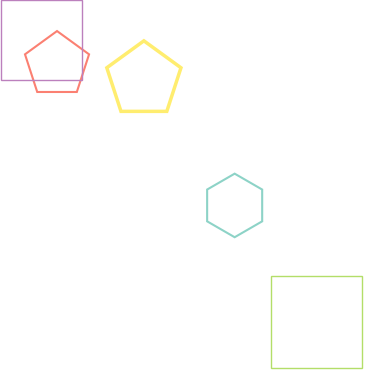[{"shape": "hexagon", "thickness": 1.5, "radius": 0.41, "center": [0.61, 0.466]}, {"shape": "pentagon", "thickness": 1.5, "radius": 0.44, "center": [0.148, 0.832]}, {"shape": "square", "thickness": 1, "radius": 0.59, "center": [0.823, 0.164]}, {"shape": "square", "thickness": 1, "radius": 0.52, "center": [0.108, 0.896]}, {"shape": "pentagon", "thickness": 2.5, "radius": 0.51, "center": [0.374, 0.793]}]